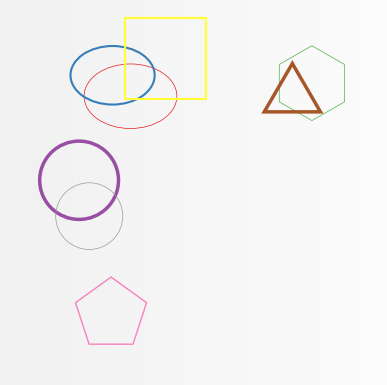[{"shape": "oval", "thickness": 0.5, "radius": 0.6, "center": [0.337, 0.75]}, {"shape": "oval", "thickness": 1.5, "radius": 0.54, "center": [0.291, 0.804]}, {"shape": "hexagon", "thickness": 0.5, "radius": 0.49, "center": [0.805, 0.784]}, {"shape": "circle", "thickness": 2.5, "radius": 0.51, "center": [0.204, 0.532]}, {"shape": "square", "thickness": 1.5, "radius": 0.52, "center": [0.427, 0.849]}, {"shape": "triangle", "thickness": 2.5, "radius": 0.42, "center": [0.754, 0.751]}, {"shape": "pentagon", "thickness": 1, "radius": 0.48, "center": [0.287, 0.184]}, {"shape": "circle", "thickness": 0.5, "radius": 0.43, "center": [0.23, 0.439]}]